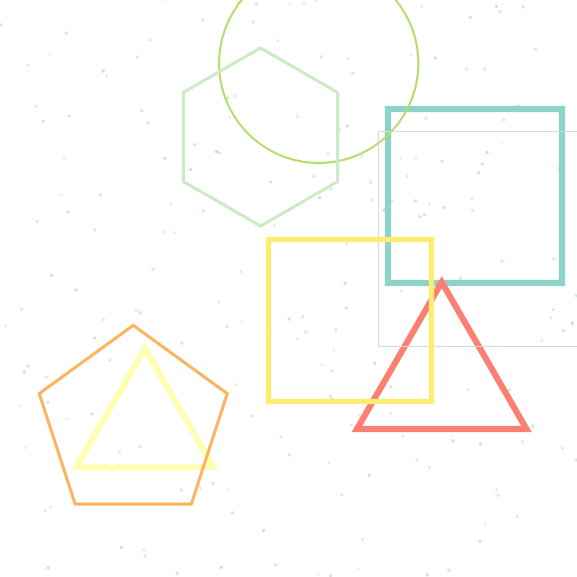[{"shape": "square", "thickness": 3, "radius": 0.75, "center": [0.822, 0.661]}, {"shape": "triangle", "thickness": 3, "radius": 0.69, "center": [0.251, 0.259]}, {"shape": "triangle", "thickness": 3, "radius": 0.85, "center": [0.765, 0.341]}, {"shape": "pentagon", "thickness": 1.5, "radius": 0.86, "center": [0.231, 0.265]}, {"shape": "circle", "thickness": 1, "radius": 0.86, "center": [0.552, 0.889]}, {"shape": "square", "thickness": 0.5, "radius": 0.93, "center": [0.841, 0.586]}, {"shape": "hexagon", "thickness": 1.5, "radius": 0.77, "center": [0.451, 0.762]}, {"shape": "square", "thickness": 2.5, "radius": 0.7, "center": [0.605, 0.445]}]